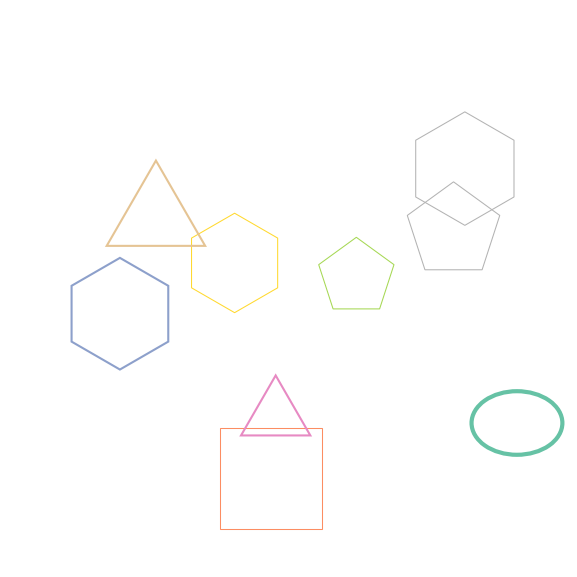[{"shape": "oval", "thickness": 2, "radius": 0.39, "center": [0.895, 0.267]}, {"shape": "square", "thickness": 0.5, "radius": 0.44, "center": [0.469, 0.17]}, {"shape": "hexagon", "thickness": 1, "radius": 0.48, "center": [0.208, 0.456]}, {"shape": "triangle", "thickness": 1, "radius": 0.35, "center": [0.477, 0.28]}, {"shape": "pentagon", "thickness": 0.5, "radius": 0.34, "center": [0.617, 0.52]}, {"shape": "hexagon", "thickness": 0.5, "radius": 0.43, "center": [0.406, 0.544]}, {"shape": "triangle", "thickness": 1, "radius": 0.49, "center": [0.27, 0.623]}, {"shape": "hexagon", "thickness": 0.5, "radius": 0.49, "center": [0.805, 0.707]}, {"shape": "pentagon", "thickness": 0.5, "radius": 0.42, "center": [0.785, 0.6]}]